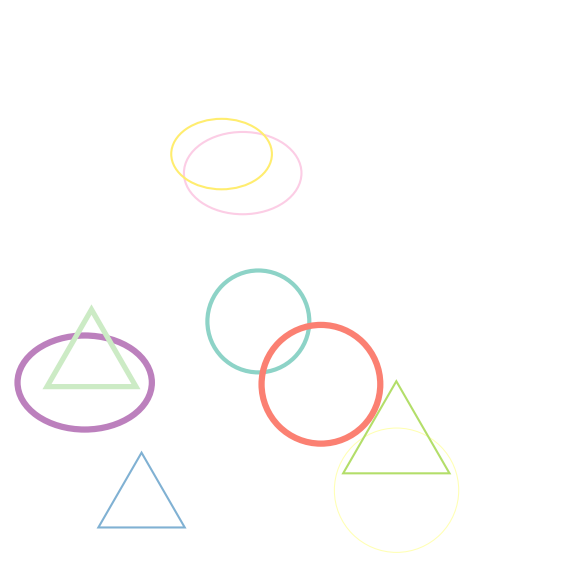[{"shape": "circle", "thickness": 2, "radius": 0.44, "center": [0.447, 0.443]}, {"shape": "circle", "thickness": 0.5, "radius": 0.54, "center": [0.687, 0.15]}, {"shape": "circle", "thickness": 3, "radius": 0.51, "center": [0.556, 0.334]}, {"shape": "triangle", "thickness": 1, "radius": 0.43, "center": [0.245, 0.129]}, {"shape": "triangle", "thickness": 1, "radius": 0.53, "center": [0.686, 0.233]}, {"shape": "oval", "thickness": 1, "radius": 0.51, "center": [0.42, 0.699]}, {"shape": "oval", "thickness": 3, "radius": 0.58, "center": [0.147, 0.337]}, {"shape": "triangle", "thickness": 2.5, "radius": 0.44, "center": [0.158, 0.374]}, {"shape": "oval", "thickness": 1, "radius": 0.44, "center": [0.384, 0.732]}]